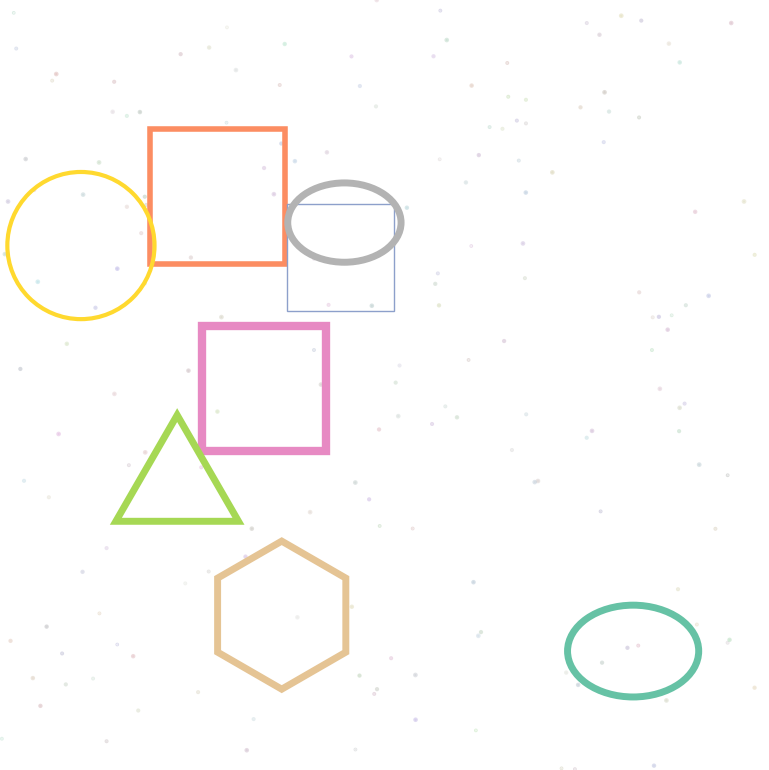[{"shape": "oval", "thickness": 2.5, "radius": 0.43, "center": [0.822, 0.154]}, {"shape": "square", "thickness": 2, "radius": 0.44, "center": [0.283, 0.745]}, {"shape": "square", "thickness": 0.5, "radius": 0.35, "center": [0.442, 0.666]}, {"shape": "square", "thickness": 3, "radius": 0.4, "center": [0.343, 0.495]}, {"shape": "triangle", "thickness": 2.5, "radius": 0.46, "center": [0.23, 0.369]}, {"shape": "circle", "thickness": 1.5, "radius": 0.48, "center": [0.105, 0.681]}, {"shape": "hexagon", "thickness": 2.5, "radius": 0.48, "center": [0.366, 0.201]}, {"shape": "oval", "thickness": 2.5, "radius": 0.37, "center": [0.447, 0.711]}]